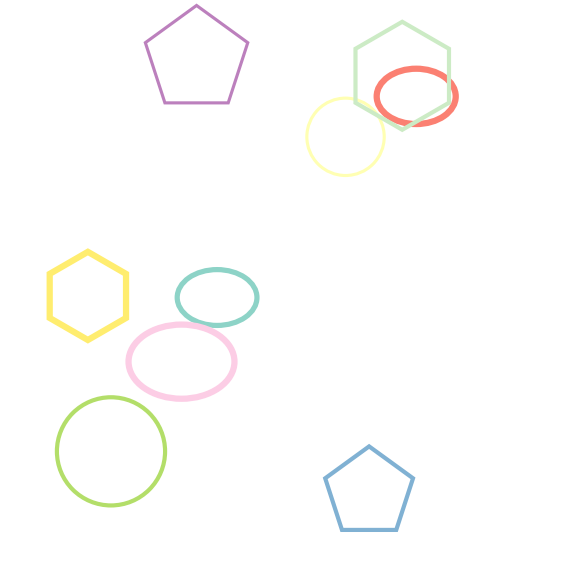[{"shape": "oval", "thickness": 2.5, "radius": 0.35, "center": [0.376, 0.484]}, {"shape": "circle", "thickness": 1.5, "radius": 0.33, "center": [0.598, 0.762]}, {"shape": "oval", "thickness": 3, "radius": 0.34, "center": [0.721, 0.832]}, {"shape": "pentagon", "thickness": 2, "radius": 0.4, "center": [0.639, 0.146]}, {"shape": "circle", "thickness": 2, "radius": 0.47, "center": [0.192, 0.218]}, {"shape": "oval", "thickness": 3, "radius": 0.46, "center": [0.314, 0.373]}, {"shape": "pentagon", "thickness": 1.5, "radius": 0.47, "center": [0.34, 0.896]}, {"shape": "hexagon", "thickness": 2, "radius": 0.47, "center": [0.697, 0.868]}, {"shape": "hexagon", "thickness": 3, "radius": 0.38, "center": [0.152, 0.487]}]